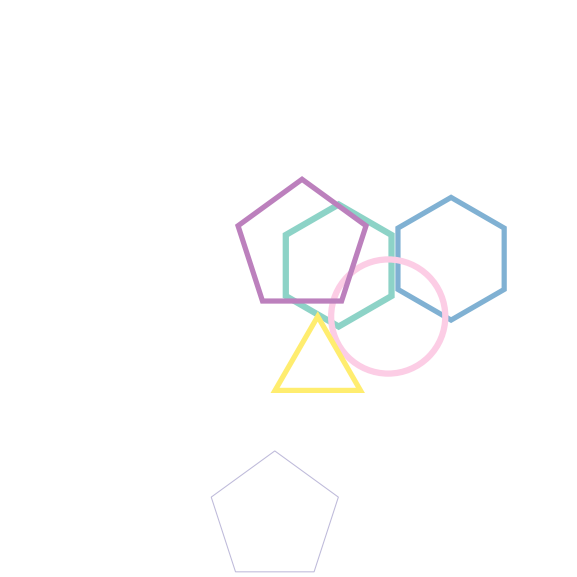[{"shape": "hexagon", "thickness": 3, "radius": 0.53, "center": [0.586, 0.539]}, {"shape": "pentagon", "thickness": 0.5, "radius": 0.58, "center": [0.476, 0.103]}, {"shape": "hexagon", "thickness": 2.5, "radius": 0.53, "center": [0.781, 0.551]}, {"shape": "circle", "thickness": 3, "radius": 0.49, "center": [0.672, 0.451]}, {"shape": "pentagon", "thickness": 2.5, "radius": 0.58, "center": [0.523, 0.572]}, {"shape": "triangle", "thickness": 2.5, "radius": 0.43, "center": [0.55, 0.366]}]